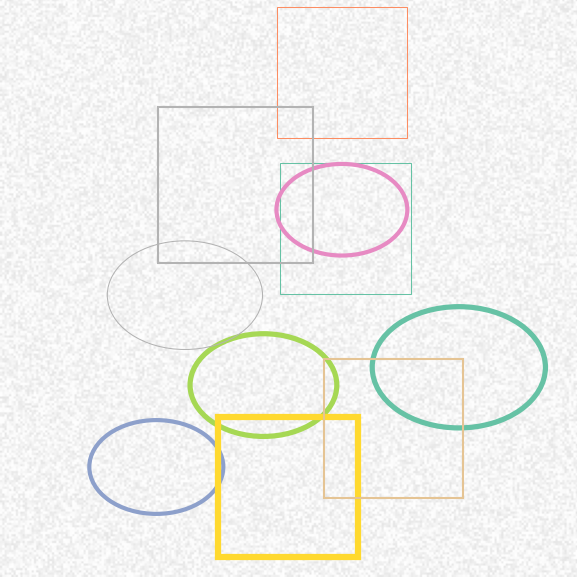[{"shape": "oval", "thickness": 2.5, "radius": 0.75, "center": [0.794, 0.363]}, {"shape": "square", "thickness": 0.5, "radius": 0.57, "center": [0.598, 0.604]}, {"shape": "square", "thickness": 0.5, "radius": 0.56, "center": [0.592, 0.873]}, {"shape": "oval", "thickness": 2, "radius": 0.58, "center": [0.271, 0.19]}, {"shape": "oval", "thickness": 2, "radius": 0.57, "center": [0.592, 0.636]}, {"shape": "oval", "thickness": 2.5, "radius": 0.64, "center": [0.456, 0.332]}, {"shape": "square", "thickness": 3, "radius": 0.61, "center": [0.499, 0.156]}, {"shape": "square", "thickness": 1, "radius": 0.6, "center": [0.681, 0.257]}, {"shape": "square", "thickness": 1, "radius": 0.67, "center": [0.408, 0.679]}, {"shape": "oval", "thickness": 0.5, "radius": 0.67, "center": [0.32, 0.488]}]